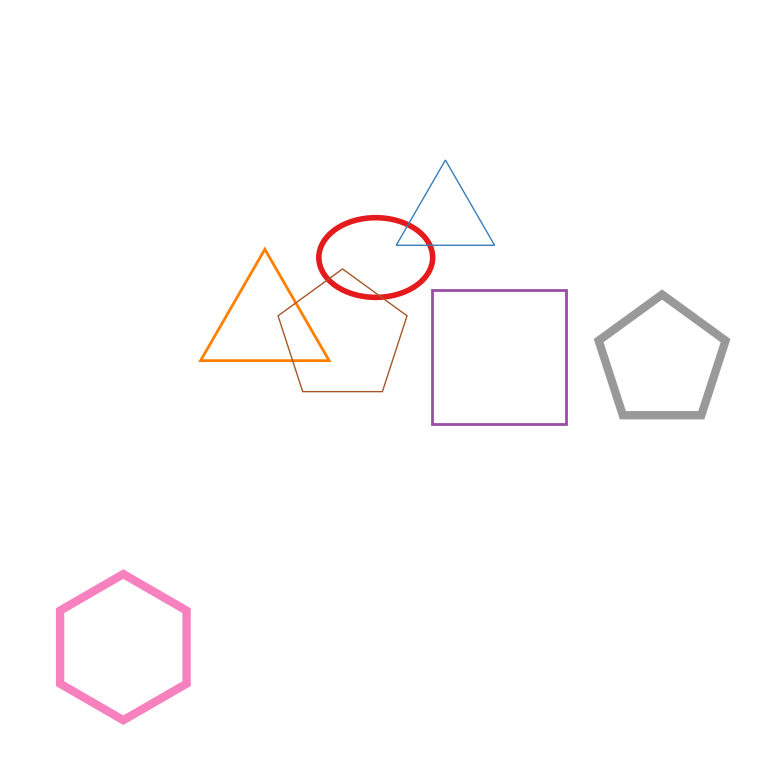[{"shape": "oval", "thickness": 2, "radius": 0.37, "center": [0.488, 0.666]}, {"shape": "triangle", "thickness": 0.5, "radius": 0.37, "center": [0.578, 0.718]}, {"shape": "square", "thickness": 1, "radius": 0.43, "center": [0.648, 0.537]}, {"shape": "triangle", "thickness": 1, "radius": 0.48, "center": [0.344, 0.58]}, {"shape": "pentagon", "thickness": 0.5, "radius": 0.44, "center": [0.445, 0.563]}, {"shape": "hexagon", "thickness": 3, "radius": 0.47, "center": [0.16, 0.16]}, {"shape": "pentagon", "thickness": 3, "radius": 0.43, "center": [0.86, 0.531]}]